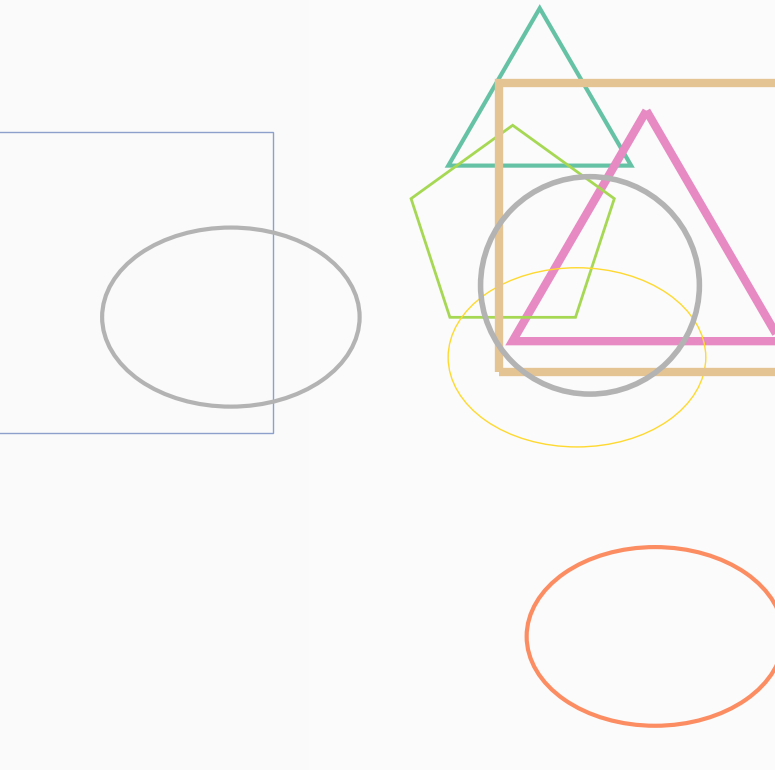[{"shape": "triangle", "thickness": 1.5, "radius": 0.68, "center": [0.696, 0.853]}, {"shape": "oval", "thickness": 1.5, "radius": 0.83, "center": [0.845, 0.173]}, {"shape": "square", "thickness": 0.5, "radius": 0.98, "center": [0.156, 0.633]}, {"shape": "triangle", "thickness": 3, "radius": 1.0, "center": [0.834, 0.657]}, {"shape": "pentagon", "thickness": 1, "radius": 0.69, "center": [0.662, 0.699]}, {"shape": "oval", "thickness": 0.5, "radius": 0.83, "center": [0.744, 0.536]}, {"shape": "square", "thickness": 3, "radius": 0.94, "center": [0.832, 0.705]}, {"shape": "oval", "thickness": 1.5, "radius": 0.83, "center": [0.298, 0.588]}, {"shape": "circle", "thickness": 2, "radius": 0.71, "center": [0.761, 0.629]}]